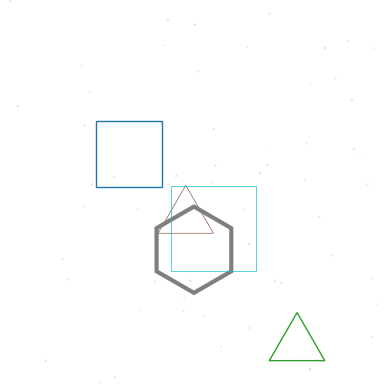[{"shape": "square", "thickness": 1, "radius": 0.43, "center": [0.335, 0.601]}, {"shape": "triangle", "thickness": 1, "radius": 0.42, "center": [0.772, 0.105]}, {"shape": "triangle", "thickness": 0.5, "radius": 0.42, "center": [0.482, 0.436]}, {"shape": "hexagon", "thickness": 3, "radius": 0.56, "center": [0.504, 0.351]}, {"shape": "square", "thickness": 0.5, "radius": 0.55, "center": [0.554, 0.406]}]